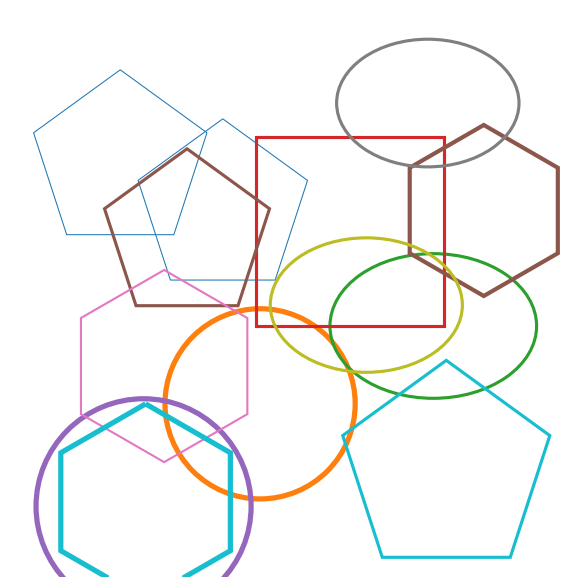[{"shape": "pentagon", "thickness": 0.5, "radius": 0.79, "center": [0.208, 0.72]}, {"shape": "pentagon", "thickness": 0.5, "radius": 0.77, "center": [0.386, 0.639]}, {"shape": "circle", "thickness": 2.5, "radius": 0.82, "center": [0.45, 0.3]}, {"shape": "oval", "thickness": 1.5, "radius": 0.89, "center": [0.75, 0.435]}, {"shape": "square", "thickness": 1.5, "radius": 0.82, "center": [0.606, 0.599]}, {"shape": "circle", "thickness": 2.5, "radius": 0.93, "center": [0.249, 0.122]}, {"shape": "pentagon", "thickness": 1.5, "radius": 0.75, "center": [0.324, 0.591]}, {"shape": "hexagon", "thickness": 2, "radius": 0.74, "center": [0.838, 0.635]}, {"shape": "hexagon", "thickness": 1, "radius": 0.83, "center": [0.284, 0.365]}, {"shape": "oval", "thickness": 1.5, "radius": 0.79, "center": [0.741, 0.821]}, {"shape": "oval", "thickness": 1.5, "radius": 0.83, "center": [0.634, 0.471]}, {"shape": "pentagon", "thickness": 1.5, "radius": 0.94, "center": [0.773, 0.187]}, {"shape": "hexagon", "thickness": 2.5, "radius": 0.85, "center": [0.252, 0.13]}]